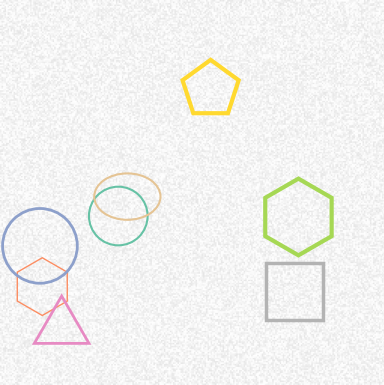[{"shape": "circle", "thickness": 1.5, "radius": 0.38, "center": [0.307, 0.439]}, {"shape": "hexagon", "thickness": 1, "radius": 0.37, "center": [0.11, 0.256]}, {"shape": "circle", "thickness": 2, "radius": 0.49, "center": [0.104, 0.361]}, {"shape": "triangle", "thickness": 2, "radius": 0.41, "center": [0.16, 0.149]}, {"shape": "hexagon", "thickness": 3, "radius": 0.5, "center": [0.775, 0.436]}, {"shape": "pentagon", "thickness": 3, "radius": 0.38, "center": [0.547, 0.768]}, {"shape": "oval", "thickness": 1.5, "radius": 0.43, "center": [0.331, 0.489]}, {"shape": "square", "thickness": 2.5, "radius": 0.37, "center": [0.764, 0.243]}]